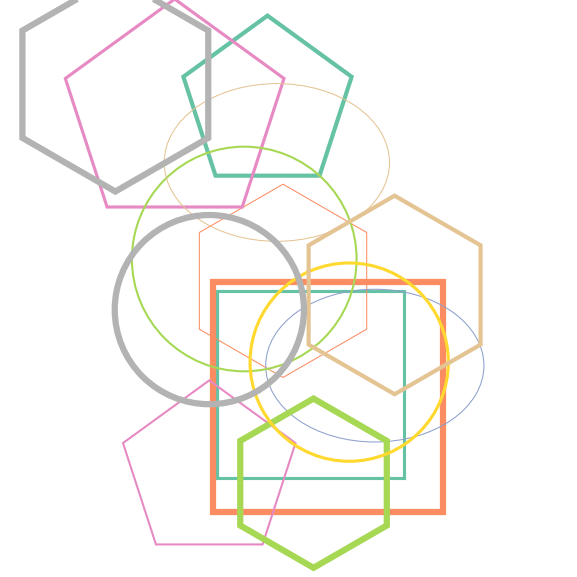[{"shape": "pentagon", "thickness": 2, "radius": 0.77, "center": [0.463, 0.819]}, {"shape": "square", "thickness": 1.5, "radius": 0.81, "center": [0.538, 0.334]}, {"shape": "hexagon", "thickness": 0.5, "radius": 0.84, "center": [0.49, 0.513]}, {"shape": "square", "thickness": 3, "radius": 1.0, "center": [0.568, 0.312]}, {"shape": "oval", "thickness": 0.5, "radius": 0.94, "center": [0.649, 0.366]}, {"shape": "pentagon", "thickness": 1, "radius": 0.79, "center": [0.362, 0.183]}, {"shape": "pentagon", "thickness": 1.5, "radius": 1.0, "center": [0.302, 0.802]}, {"shape": "hexagon", "thickness": 3, "radius": 0.73, "center": [0.543, 0.162]}, {"shape": "circle", "thickness": 1, "radius": 0.97, "center": [0.423, 0.551]}, {"shape": "circle", "thickness": 1.5, "radius": 0.86, "center": [0.605, 0.372]}, {"shape": "oval", "thickness": 0.5, "radius": 0.98, "center": [0.479, 0.718]}, {"shape": "hexagon", "thickness": 2, "radius": 0.86, "center": [0.683, 0.488]}, {"shape": "hexagon", "thickness": 3, "radius": 0.93, "center": [0.2, 0.853]}, {"shape": "circle", "thickness": 3, "radius": 0.82, "center": [0.362, 0.463]}]